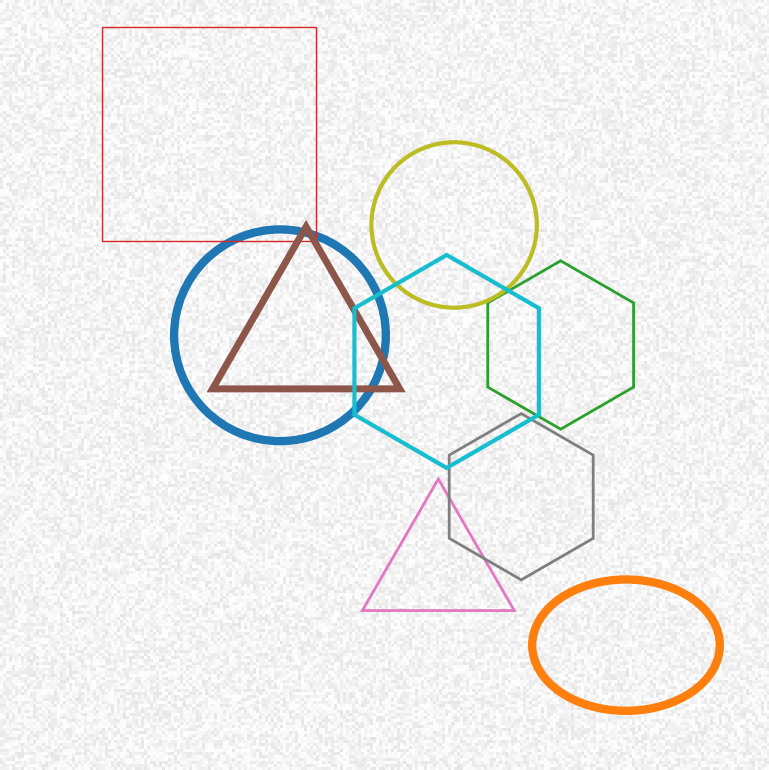[{"shape": "circle", "thickness": 3, "radius": 0.69, "center": [0.364, 0.565]}, {"shape": "oval", "thickness": 3, "radius": 0.61, "center": [0.813, 0.162]}, {"shape": "hexagon", "thickness": 1, "radius": 0.55, "center": [0.728, 0.552]}, {"shape": "square", "thickness": 0.5, "radius": 0.7, "center": [0.272, 0.826]}, {"shape": "triangle", "thickness": 2.5, "radius": 0.7, "center": [0.398, 0.565]}, {"shape": "triangle", "thickness": 1, "radius": 0.57, "center": [0.569, 0.264]}, {"shape": "hexagon", "thickness": 1, "radius": 0.54, "center": [0.677, 0.355]}, {"shape": "circle", "thickness": 1.5, "radius": 0.54, "center": [0.59, 0.708]}, {"shape": "hexagon", "thickness": 1.5, "radius": 0.69, "center": [0.58, 0.531]}]